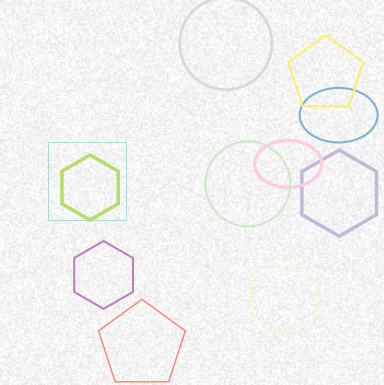[{"shape": "square", "thickness": 0.5, "radius": 0.51, "center": [0.226, 0.529]}, {"shape": "hexagon", "thickness": 0.5, "radius": 0.49, "center": [0.736, 0.224]}, {"shape": "hexagon", "thickness": 2.5, "radius": 0.56, "center": [0.881, 0.498]}, {"shape": "pentagon", "thickness": 1, "radius": 0.59, "center": [0.369, 0.104]}, {"shape": "oval", "thickness": 1.5, "radius": 0.51, "center": [0.88, 0.701]}, {"shape": "hexagon", "thickness": 2.5, "radius": 0.42, "center": [0.234, 0.513]}, {"shape": "oval", "thickness": 2.5, "radius": 0.44, "center": [0.748, 0.574]}, {"shape": "circle", "thickness": 2, "radius": 0.6, "center": [0.587, 0.887]}, {"shape": "hexagon", "thickness": 1.5, "radius": 0.44, "center": [0.269, 0.286]}, {"shape": "circle", "thickness": 1.5, "radius": 0.55, "center": [0.644, 0.522]}, {"shape": "pentagon", "thickness": 1.5, "radius": 0.51, "center": [0.846, 0.807]}]